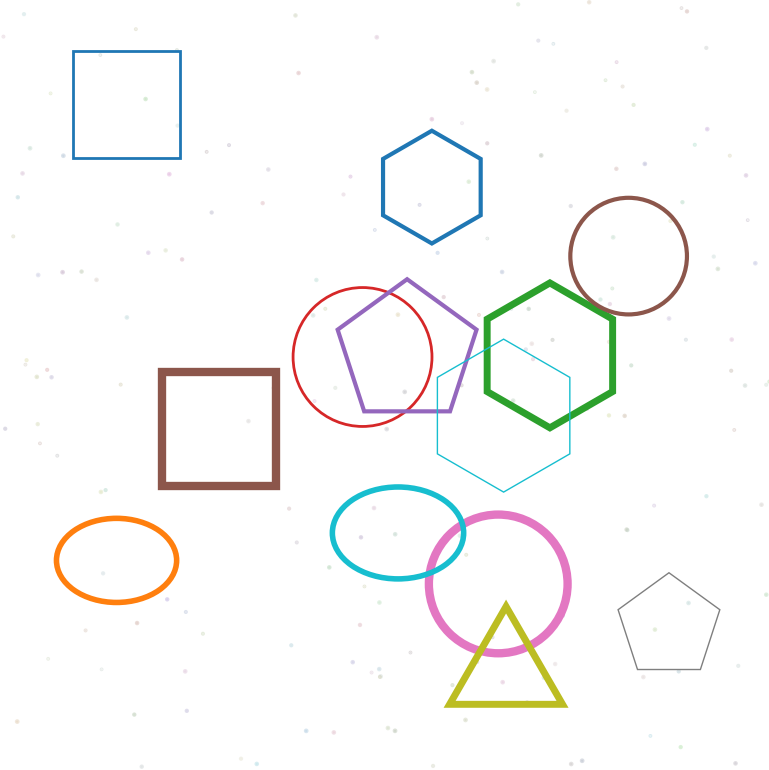[{"shape": "square", "thickness": 1, "radius": 0.35, "center": [0.165, 0.864]}, {"shape": "hexagon", "thickness": 1.5, "radius": 0.37, "center": [0.561, 0.757]}, {"shape": "oval", "thickness": 2, "radius": 0.39, "center": [0.151, 0.272]}, {"shape": "hexagon", "thickness": 2.5, "radius": 0.47, "center": [0.714, 0.538]}, {"shape": "circle", "thickness": 1, "radius": 0.45, "center": [0.471, 0.536]}, {"shape": "pentagon", "thickness": 1.5, "radius": 0.47, "center": [0.529, 0.543]}, {"shape": "square", "thickness": 3, "radius": 0.37, "center": [0.285, 0.443]}, {"shape": "circle", "thickness": 1.5, "radius": 0.38, "center": [0.816, 0.667]}, {"shape": "circle", "thickness": 3, "radius": 0.45, "center": [0.647, 0.242]}, {"shape": "pentagon", "thickness": 0.5, "radius": 0.35, "center": [0.869, 0.187]}, {"shape": "triangle", "thickness": 2.5, "radius": 0.42, "center": [0.657, 0.128]}, {"shape": "hexagon", "thickness": 0.5, "radius": 0.5, "center": [0.654, 0.46]}, {"shape": "oval", "thickness": 2, "radius": 0.43, "center": [0.517, 0.308]}]